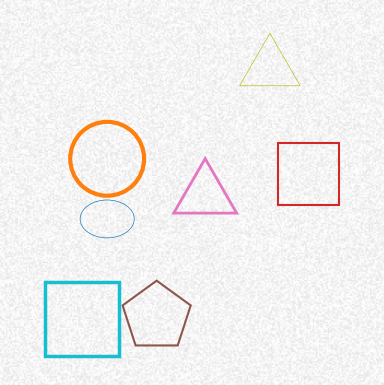[{"shape": "oval", "thickness": 0.5, "radius": 0.35, "center": [0.278, 0.431]}, {"shape": "circle", "thickness": 3, "radius": 0.48, "center": [0.278, 0.588]}, {"shape": "square", "thickness": 1.5, "radius": 0.4, "center": [0.801, 0.548]}, {"shape": "pentagon", "thickness": 1.5, "radius": 0.47, "center": [0.407, 0.178]}, {"shape": "triangle", "thickness": 2, "radius": 0.47, "center": [0.533, 0.494]}, {"shape": "triangle", "thickness": 0.5, "radius": 0.45, "center": [0.701, 0.823]}, {"shape": "square", "thickness": 2.5, "radius": 0.48, "center": [0.214, 0.172]}]